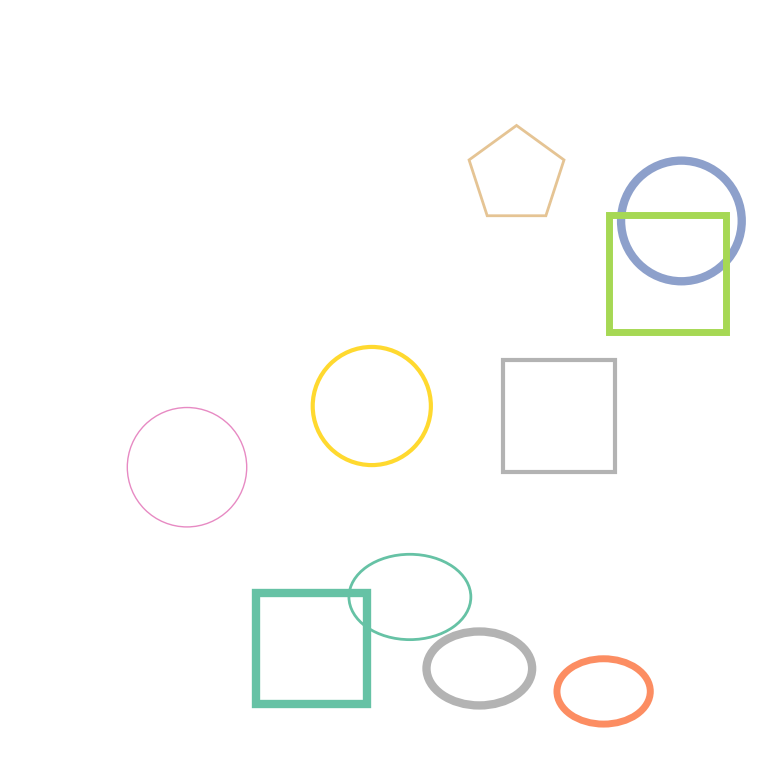[{"shape": "oval", "thickness": 1, "radius": 0.4, "center": [0.532, 0.225]}, {"shape": "square", "thickness": 3, "radius": 0.36, "center": [0.404, 0.158]}, {"shape": "oval", "thickness": 2.5, "radius": 0.3, "center": [0.784, 0.102]}, {"shape": "circle", "thickness": 3, "radius": 0.39, "center": [0.885, 0.713]}, {"shape": "circle", "thickness": 0.5, "radius": 0.39, "center": [0.243, 0.393]}, {"shape": "square", "thickness": 2.5, "radius": 0.38, "center": [0.867, 0.645]}, {"shape": "circle", "thickness": 1.5, "radius": 0.38, "center": [0.483, 0.473]}, {"shape": "pentagon", "thickness": 1, "radius": 0.32, "center": [0.671, 0.772]}, {"shape": "oval", "thickness": 3, "radius": 0.34, "center": [0.622, 0.132]}, {"shape": "square", "thickness": 1.5, "radius": 0.36, "center": [0.725, 0.46]}]